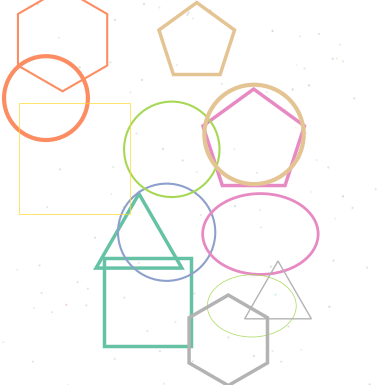[{"shape": "triangle", "thickness": 2.5, "radius": 0.64, "center": [0.361, 0.368]}, {"shape": "square", "thickness": 2.5, "radius": 0.57, "center": [0.383, 0.215]}, {"shape": "hexagon", "thickness": 1.5, "radius": 0.67, "center": [0.163, 0.897]}, {"shape": "circle", "thickness": 3, "radius": 0.54, "center": [0.119, 0.745]}, {"shape": "circle", "thickness": 1.5, "radius": 0.63, "center": [0.433, 0.397]}, {"shape": "pentagon", "thickness": 2.5, "radius": 0.69, "center": [0.659, 0.63]}, {"shape": "oval", "thickness": 2, "radius": 0.75, "center": [0.676, 0.392]}, {"shape": "circle", "thickness": 1.5, "radius": 0.62, "center": [0.446, 0.612]}, {"shape": "oval", "thickness": 0.5, "radius": 0.58, "center": [0.654, 0.205]}, {"shape": "square", "thickness": 0.5, "radius": 0.72, "center": [0.195, 0.588]}, {"shape": "circle", "thickness": 3, "radius": 0.65, "center": [0.66, 0.651]}, {"shape": "pentagon", "thickness": 2.5, "radius": 0.52, "center": [0.511, 0.89]}, {"shape": "hexagon", "thickness": 2.5, "radius": 0.59, "center": [0.593, 0.116]}, {"shape": "triangle", "thickness": 1, "radius": 0.5, "center": [0.722, 0.222]}]